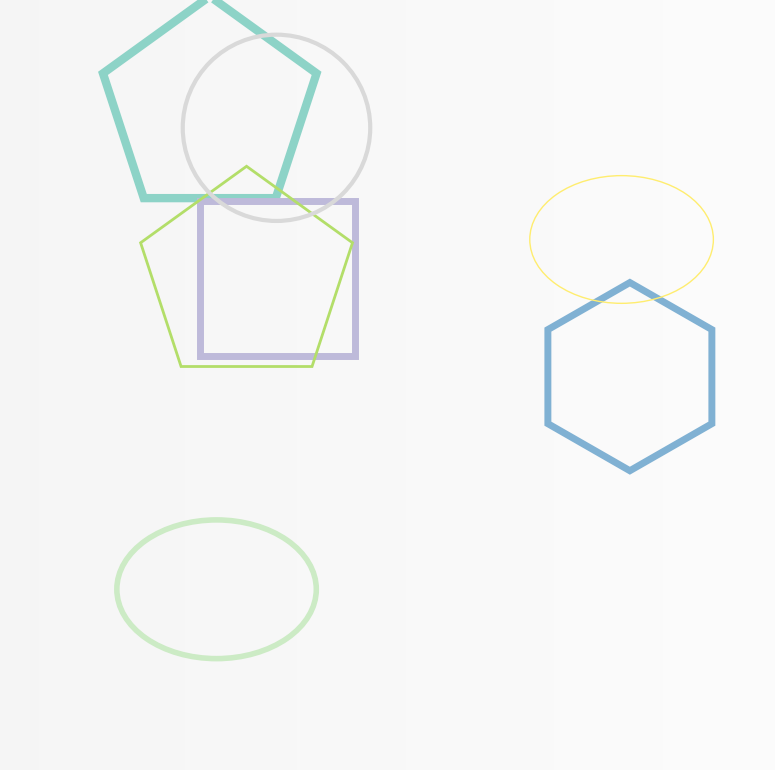[{"shape": "pentagon", "thickness": 3, "radius": 0.72, "center": [0.271, 0.86]}, {"shape": "square", "thickness": 2.5, "radius": 0.5, "center": [0.358, 0.638]}, {"shape": "hexagon", "thickness": 2.5, "radius": 0.61, "center": [0.813, 0.511]}, {"shape": "pentagon", "thickness": 1, "radius": 0.72, "center": [0.318, 0.64]}, {"shape": "circle", "thickness": 1.5, "radius": 0.6, "center": [0.357, 0.834]}, {"shape": "oval", "thickness": 2, "radius": 0.64, "center": [0.279, 0.235]}, {"shape": "oval", "thickness": 0.5, "radius": 0.59, "center": [0.802, 0.689]}]